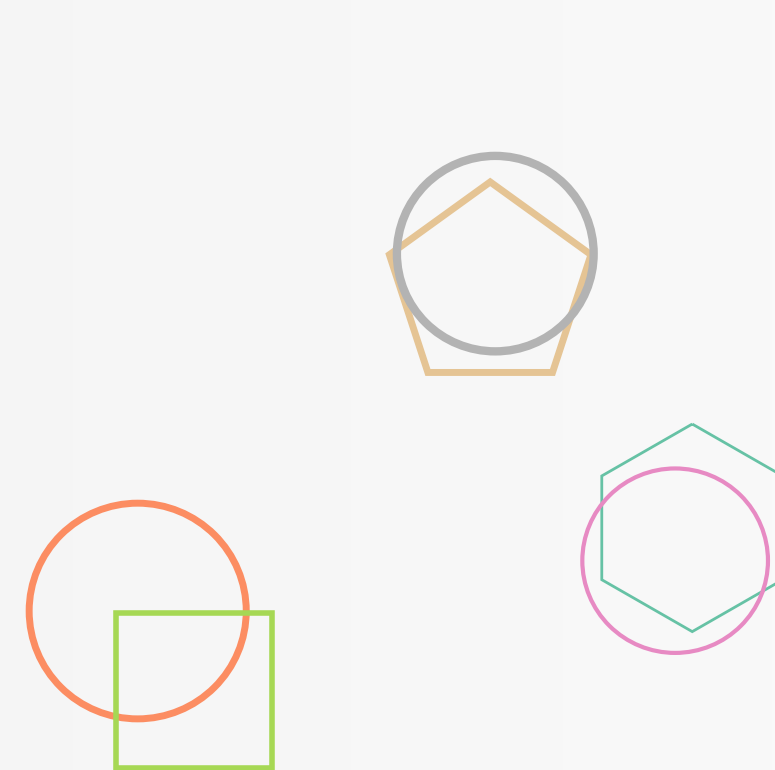[{"shape": "hexagon", "thickness": 1, "radius": 0.67, "center": [0.893, 0.315]}, {"shape": "circle", "thickness": 2.5, "radius": 0.7, "center": [0.178, 0.206]}, {"shape": "circle", "thickness": 1.5, "radius": 0.6, "center": [0.871, 0.272]}, {"shape": "square", "thickness": 2, "radius": 0.5, "center": [0.25, 0.103]}, {"shape": "pentagon", "thickness": 2.5, "radius": 0.68, "center": [0.633, 0.627]}, {"shape": "circle", "thickness": 3, "radius": 0.63, "center": [0.639, 0.671]}]